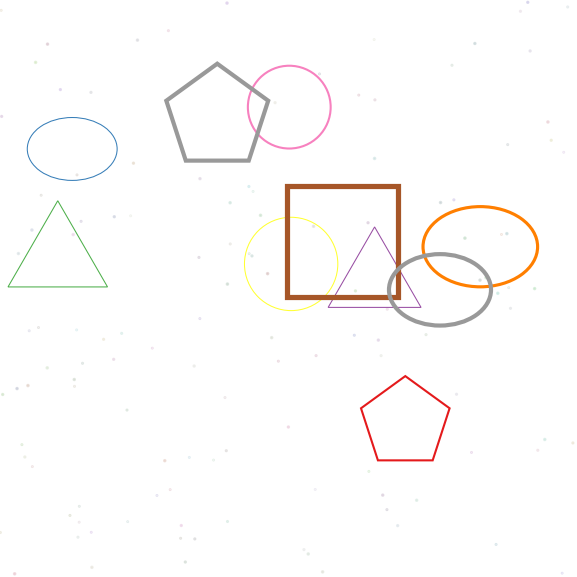[{"shape": "pentagon", "thickness": 1, "radius": 0.4, "center": [0.702, 0.267]}, {"shape": "oval", "thickness": 0.5, "radius": 0.39, "center": [0.125, 0.741]}, {"shape": "triangle", "thickness": 0.5, "radius": 0.5, "center": [0.1, 0.552]}, {"shape": "triangle", "thickness": 0.5, "radius": 0.46, "center": [0.649, 0.513]}, {"shape": "oval", "thickness": 1.5, "radius": 0.5, "center": [0.832, 0.572]}, {"shape": "circle", "thickness": 0.5, "radius": 0.4, "center": [0.504, 0.542]}, {"shape": "square", "thickness": 2.5, "radius": 0.48, "center": [0.593, 0.581]}, {"shape": "circle", "thickness": 1, "radius": 0.36, "center": [0.501, 0.814]}, {"shape": "oval", "thickness": 2, "radius": 0.44, "center": [0.762, 0.497]}, {"shape": "pentagon", "thickness": 2, "radius": 0.46, "center": [0.376, 0.796]}]